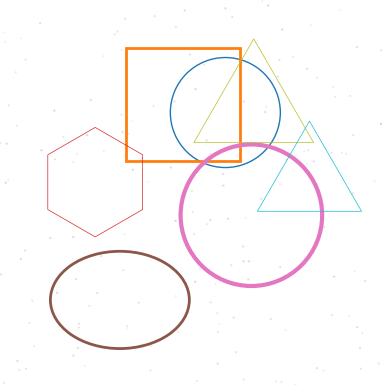[{"shape": "circle", "thickness": 1, "radius": 0.71, "center": [0.585, 0.708]}, {"shape": "square", "thickness": 2, "radius": 0.74, "center": [0.475, 0.728]}, {"shape": "hexagon", "thickness": 0.5, "radius": 0.71, "center": [0.247, 0.527]}, {"shape": "oval", "thickness": 2, "radius": 0.9, "center": [0.311, 0.221]}, {"shape": "circle", "thickness": 3, "radius": 0.92, "center": [0.653, 0.441]}, {"shape": "triangle", "thickness": 0.5, "radius": 0.9, "center": [0.659, 0.719]}, {"shape": "triangle", "thickness": 0.5, "radius": 0.78, "center": [0.804, 0.529]}]